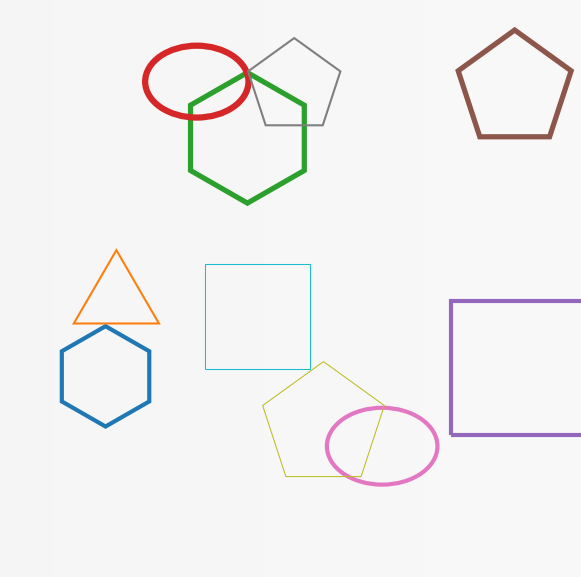[{"shape": "hexagon", "thickness": 2, "radius": 0.43, "center": [0.182, 0.347]}, {"shape": "triangle", "thickness": 1, "radius": 0.42, "center": [0.2, 0.481]}, {"shape": "hexagon", "thickness": 2.5, "radius": 0.57, "center": [0.426, 0.76]}, {"shape": "oval", "thickness": 3, "radius": 0.44, "center": [0.339, 0.858]}, {"shape": "square", "thickness": 2, "radius": 0.58, "center": [0.891, 0.362]}, {"shape": "pentagon", "thickness": 2.5, "radius": 0.51, "center": [0.885, 0.845]}, {"shape": "oval", "thickness": 2, "radius": 0.48, "center": [0.658, 0.226]}, {"shape": "pentagon", "thickness": 1, "radius": 0.42, "center": [0.506, 0.85]}, {"shape": "pentagon", "thickness": 0.5, "radius": 0.55, "center": [0.557, 0.263]}, {"shape": "square", "thickness": 0.5, "radius": 0.45, "center": [0.444, 0.451]}]